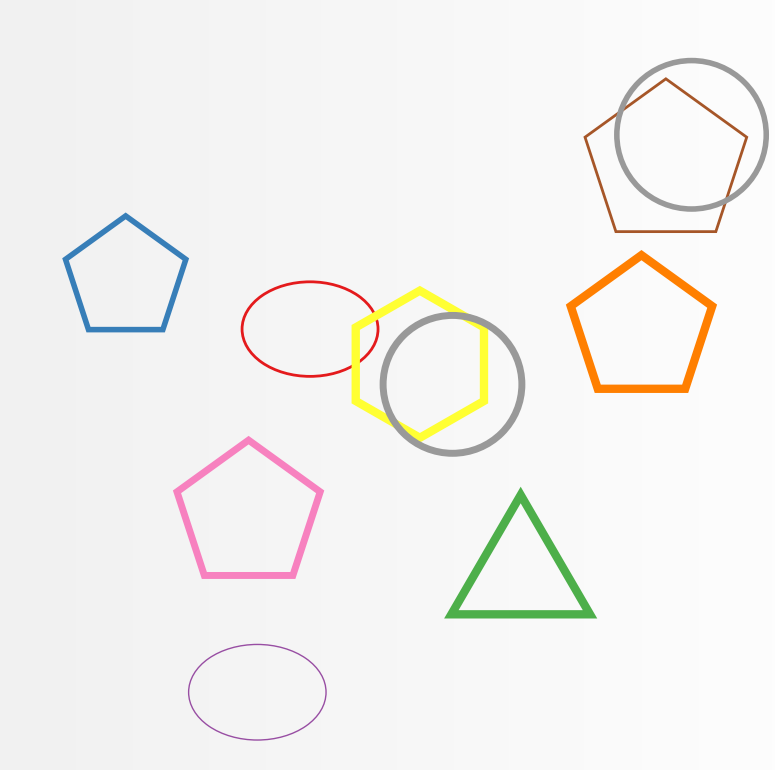[{"shape": "oval", "thickness": 1, "radius": 0.44, "center": [0.4, 0.573]}, {"shape": "pentagon", "thickness": 2, "radius": 0.41, "center": [0.162, 0.638]}, {"shape": "triangle", "thickness": 3, "radius": 0.52, "center": [0.672, 0.254]}, {"shape": "oval", "thickness": 0.5, "radius": 0.44, "center": [0.332, 0.101]}, {"shape": "pentagon", "thickness": 3, "radius": 0.48, "center": [0.828, 0.573]}, {"shape": "hexagon", "thickness": 3, "radius": 0.48, "center": [0.542, 0.527]}, {"shape": "pentagon", "thickness": 1, "radius": 0.55, "center": [0.859, 0.788]}, {"shape": "pentagon", "thickness": 2.5, "radius": 0.49, "center": [0.321, 0.331]}, {"shape": "circle", "thickness": 2.5, "radius": 0.45, "center": [0.584, 0.501]}, {"shape": "circle", "thickness": 2, "radius": 0.48, "center": [0.892, 0.825]}]